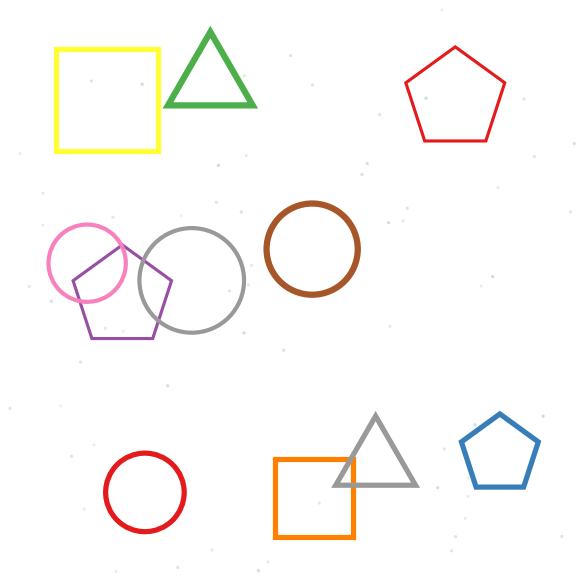[{"shape": "circle", "thickness": 2.5, "radius": 0.34, "center": [0.251, 0.146]}, {"shape": "pentagon", "thickness": 1.5, "radius": 0.45, "center": [0.788, 0.828]}, {"shape": "pentagon", "thickness": 2.5, "radius": 0.35, "center": [0.866, 0.212]}, {"shape": "triangle", "thickness": 3, "radius": 0.42, "center": [0.364, 0.859]}, {"shape": "pentagon", "thickness": 1.5, "radius": 0.45, "center": [0.212, 0.485]}, {"shape": "square", "thickness": 2.5, "radius": 0.34, "center": [0.544, 0.136]}, {"shape": "square", "thickness": 2.5, "radius": 0.44, "center": [0.185, 0.827]}, {"shape": "circle", "thickness": 3, "radius": 0.39, "center": [0.541, 0.568]}, {"shape": "circle", "thickness": 2, "radius": 0.33, "center": [0.151, 0.543]}, {"shape": "circle", "thickness": 2, "radius": 0.45, "center": [0.332, 0.514]}, {"shape": "triangle", "thickness": 2.5, "radius": 0.4, "center": [0.65, 0.199]}]